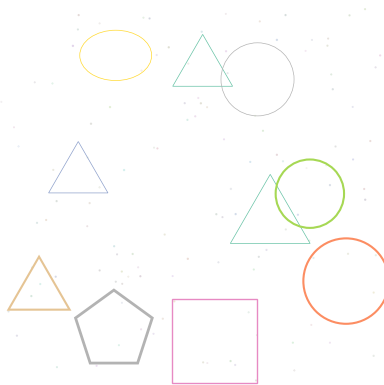[{"shape": "triangle", "thickness": 0.5, "radius": 0.45, "center": [0.526, 0.821]}, {"shape": "triangle", "thickness": 0.5, "radius": 0.6, "center": [0.702, 0.427]}, {"shape": "circle", "thickness": 1.5, "radius": 0.55, "center": [0.899, 0.27]}, {"shape": "triangle", "thickness": 0.5, "radius": 0.45, "center": [0.203, 0.543]}, {"shape": "square", "thickness": 1, "radius": 0.55, "center": [0.558, 0.115]}, {"shape": "circle", "thickness": 1.5, "radius": 0.44, "center": [0.805, 0.497]}, {"shape": "oval", "thickness": 0.5, "radius": 0.47, "center": [0.301, 0.856]}, {"shape": "triangle", "thickness": 1.5, "radius": 0.46, "center": [0.101, 0.242]}, {"shape": "pentagon", "thickness": 2, "radius": 0.52, "center": [0.296, 0.142]}, {"shape": "circle", "thickness": 0.5, "radius": 0.47, "center": [0.669, 0.794]}]